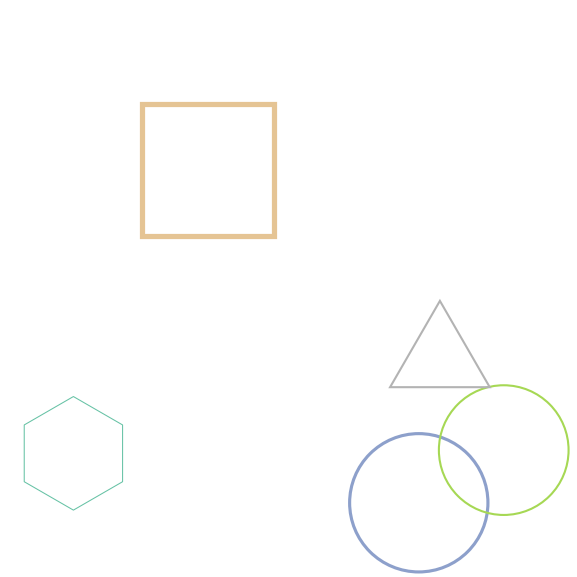[{"shape": "hexagon", "thickness": 0.5, "radius": 0.49, "center": [0.127, 0.214]}, {"shape": "circle", "thickness": 1.5, "radius": 0.6, "center": [0.725, 0.129]}, {"shape": "circle", "thickness": 1, "radius": 0.56, "center": [0.872, 0.22]}, {"shape": "square", "thickness": 2.5, "radius": 0.57, "center": [0.36, 0.705]}, {"shape": "triangle", "thickness": 1, "radius": 0.5, "center": [0.762, 0.378]}]